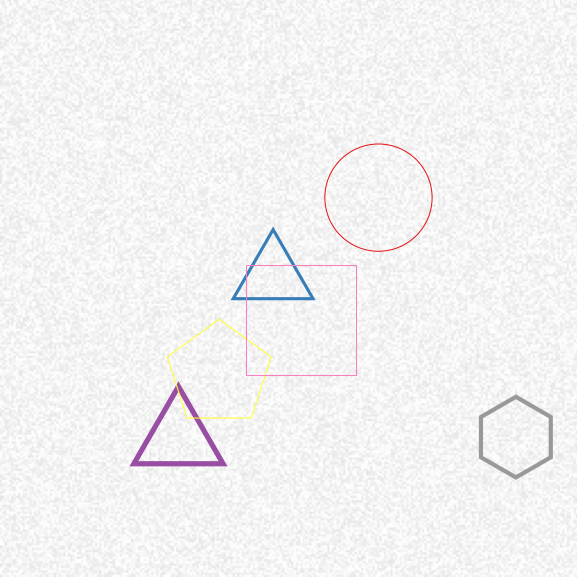[{"shape": "circle", "thickness": 0.5, "radius": 0.46, "center": [0.655, 0.657]}, {"shape": "triangle", "thickness": 1.5, "radius": 0.4, "center": [0.473, 0.522]}, {"shape": "triangle", "thickness": 2.5, "radius": 0.45, "center": [0.309, 0.241]}, {"shape": "pentagon", "thickness": 0.5, "radius": 0.47, "center": [0.38, 0.352]}, {"shape": "square", "thickness": 0.5, "radius": 0.47, "center": [0.522, 0.445]}, {"shape": "hexagon", "thickness": 2, "radius": 0.35, "center": [0.893, 0.242]}]